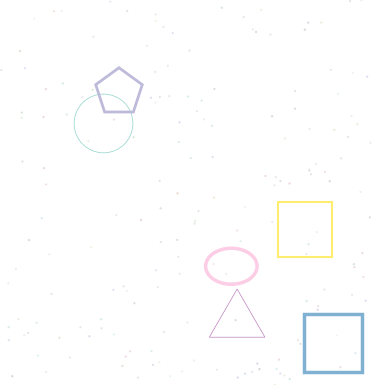[{"shape": "circle", "thickness": 0.5, "radius": 0.38, "center": [0.269, 0.679]}, {"shape": "pentagon", "thickness": 2, "radius": 0.32, "center": [0.309, 0.76]}, {"shape": "square", "thickness": 2.5, "radius": 0.37, "center": [0.865, 0.109]}, {"shape": "oval", "thickness": 2.5, "radius": 0.33, "center": [0.601, 0.308]}, {"shape": "triangle", "thickness": 0.5, "radius": 0.42, "center": [0.616, 0.166]}, {"shape": "square", "thickness": 1.5, "radius": 0.36, "center": [0.792, 0.404]}]